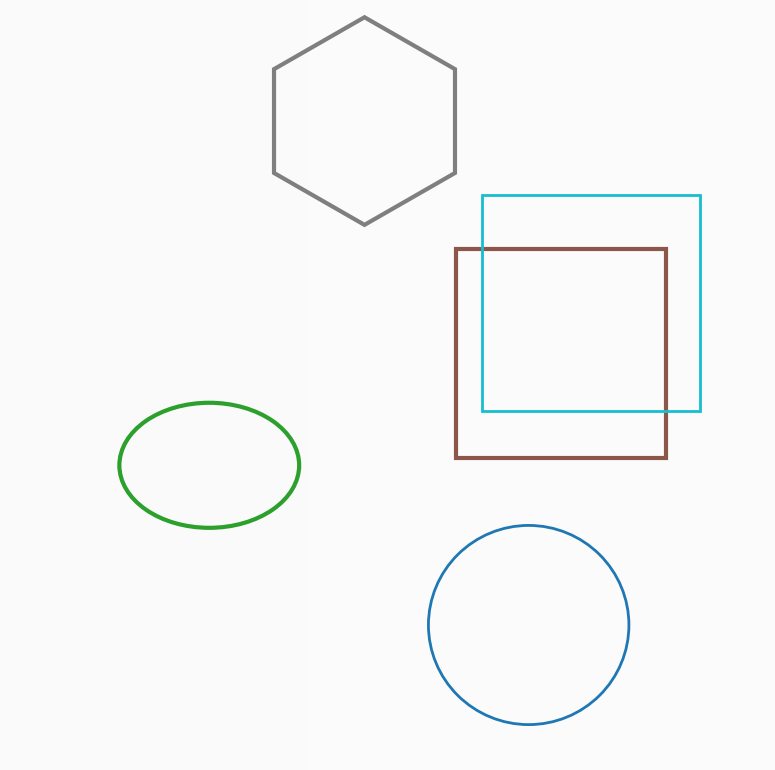[{"shape": "circle", "thickness": 1, "radius": 0.65, "center": [0.682, 0.188]}, {"shape": "oval", "thickness": 1.5, "radius": 0.58, "center": [0.27, 0.396]}, {"shape": "square", "thickness": 1.5, "radius": 0.68, "center": [0.723, 0.541]}, {"shape": "hexagon", "thickness": 1.5, "radius": 0.67, "center": [0.47, 0.843]}, {"shape": "square", "thickness": 1, "radius": 0.7, "center": [0.763, 0.607]}]